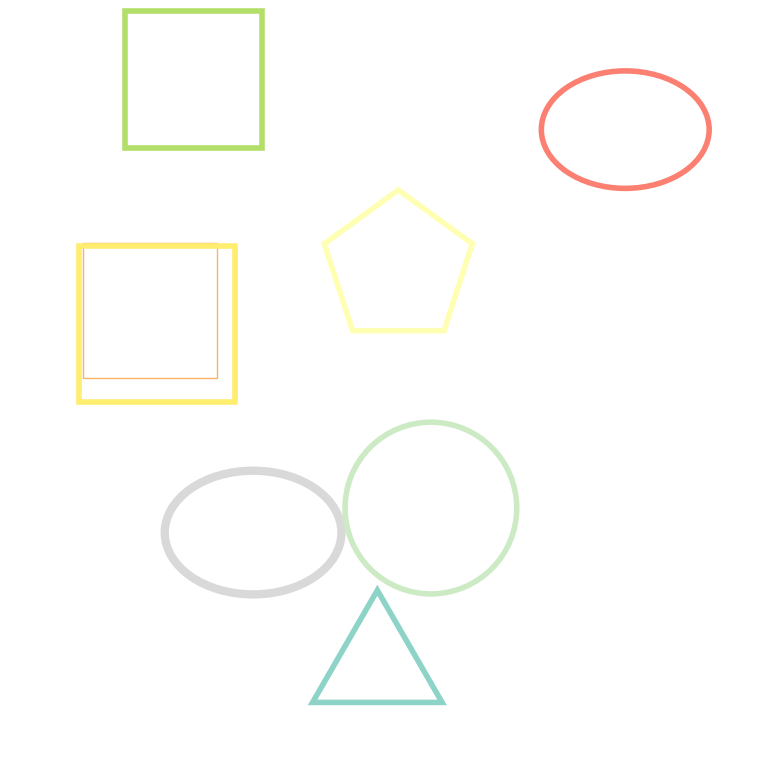[{"shape": "triangle", "thickness": 2, "radius": 0.49, "center": [0.49, 0.136]}, {"shape": "pentagon", "thickness": 2, "radius": 0.51, "center": [0.517, 0.652]}, {"shape": "oval", "thickness": 2, "radius": 0.54, "center": [0.812, 0.832]}, {"shape": "square", "thickness": 0.5, "radius": 0.44, "center": [0.194, 0.597]}, {"shape": "square", "thickness": 2, "radius": 0.45, "center": [0.251, 0.897]}, {"shape": "oval", "thickness": 3, "radius": 0.57, "center": [0.329, 0.308]}, {"shape": "circle", "thickness": 2, "radius": 0.56, "center": [0.56, 0.34]}, {"shape": "square", "thickness": 2, "radius": 0.51, "center": [0.204, 0.579]}]